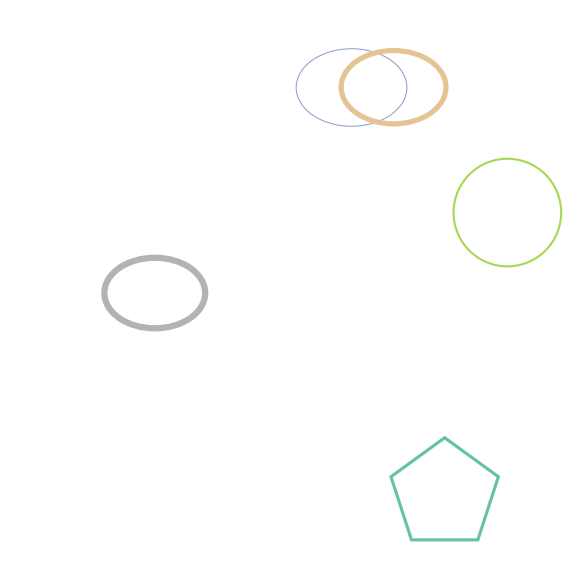[{"shape": "pentagon", "thickness": 1.5, "radius": 0.49, "center": [0.77, 0.143]}, {"shape": "oval", "thickness": 0.5, "radius": 0.48, "center": [0.609, 0.848]}, {"shape": "circle", "thickness": 1, "radius": 0.47, "center": [0.879, 0.631]}, {"shape": "oval", "thickness": 2.5, "radius": 0.45, "center": [0.682, 0.848]}, {"shape": "oval", "thickness": 3, "radius": 0.44, "center": [0.268, 0.492]}]